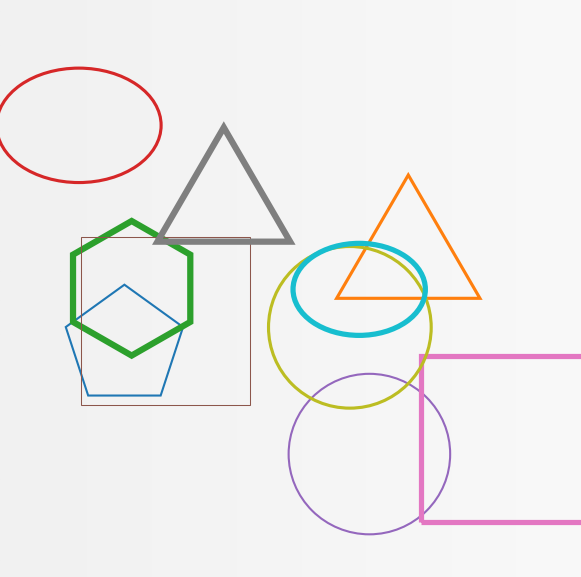[{"shape": "pentagon", "thickness": 1, "radius": 0.53, "center": [0.214, 0.4]}, {"shape": "triangle", "thickness": 1.5, "radius": 0.71, "center": [0.702, 0.554]}, {"shape": "hexagon", "thickness": 3, "radius": 0.58, "center": [0.227, 0.5]}, {"shape": "oval", "thickness": 1.5, "radius": 0.71, "center": [0.136, 0.782]}, {"shape": "circle", "thickness": 1, "radius": 0.69, "center": [0.636, 0.213]}, {"shape": "square", "thickness": 0.5, "radius": 0.73, "center": [0.285, 0.444]}, {"shape": "square", "thickness": 2.5, "radius": 0.72, "center": [0.868, 0.239]}, {"shape": "triangle", "thickness": 3, "radius": 0.66, "center": [0.385, 0.647]}, {"shape": "circle", "thickness": 1.5, "radius": 0.7, "center": [0.602, 0.432]}, {"shape": "oval", "thickness": 2.5, "radius": 0.57, "center": [0.618, 0.498]}]